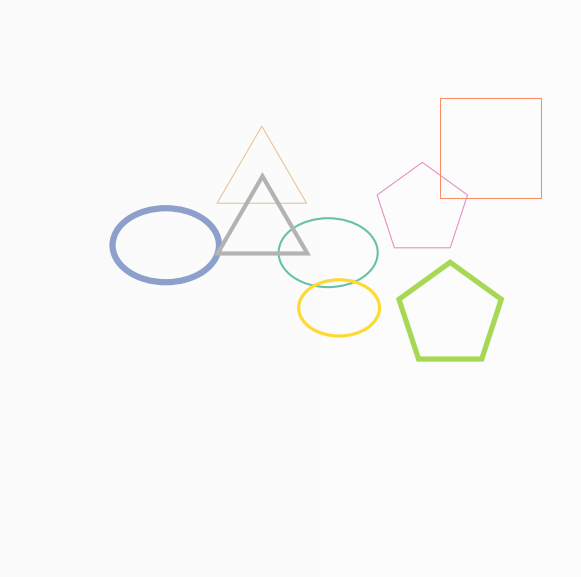[{"shape": "oval", "thickness": 1, "radius": 0.43, "center": [0.565, 0.562]}, {"shape": "square", "thickness": 0.5, "radius": 0.43, "center": [0.844, 0.743]}, {"shape": "oval", "thickness": 3, "radius": 0.46, "center": [0.285, 0.575]}, {"shape": "pentagon", "thickness": 0.5, "radius": 0.41, "center": [0.727, 0.636]}, {"shape": "pentagon", "thickness": 2.5, "radius": 0.46, "center": [0.774, 0.452]}, {"shape": "oval", "thickness": 1.5, "radius": 0.35, "center": [0.583, 0.466]}, {"shape": "triangle", "thickness": 0.5, "radius": 0.44, "center": [0.45, 0.692]}, {"shape": "triangle", "thickness": 2, "radius": 0.45, "center": [0.452, 0.605]}]